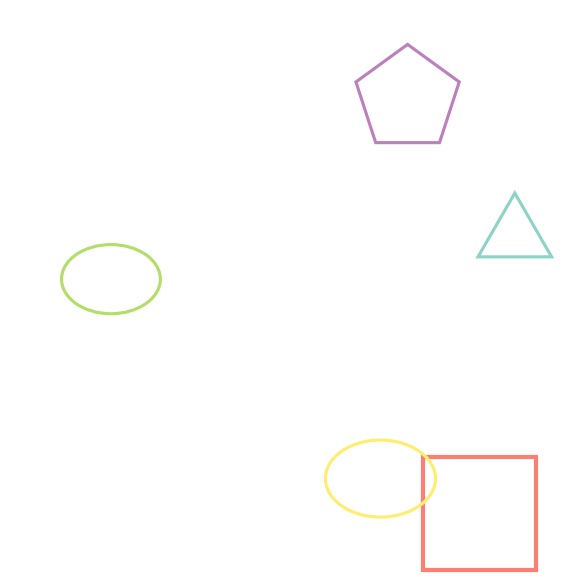[{"shape": "triangle", "thickness": 1.5, "radius": 0.37, "center": [0.891, 0.591]}, {"shape": "square", "thickness": 2, "radius": 0.49, "center": [0.83, 0.11]}, {"shape": "oval", "thickness": 1.5, "radius": 0.43, "center": [0.192, 0.516]}, {"shape": "pentagon", "thickness": 1.5, "radius": 0.47, "center": [0.706, 0.828]}, {"shape": "oval", "thickness": 1.5, "radius": 0.48, "center": [0.659, 0.17]}]